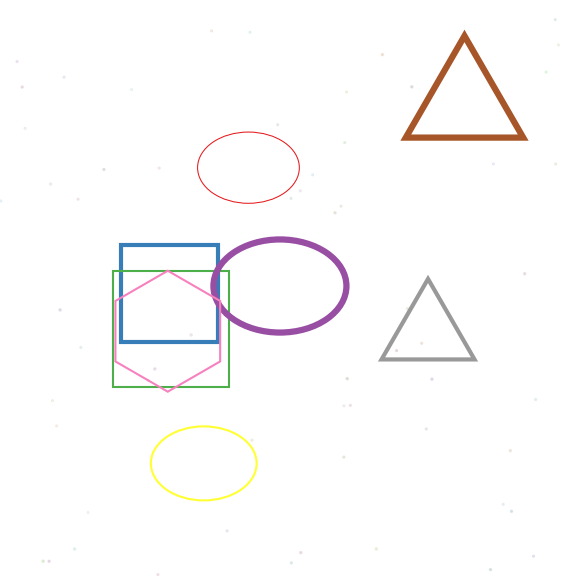[{"shape": "oval", "thickness": 0.5, "radius": 0.44, "center": [0.43, 0.709]}, {"shape": "square", "thickness": 2, "radius": 0.42, "center": [0.293, 0.491]}, {"shape": "square", "thickness": 1, "radius": 0.5, "center": [0.296, 0.43]}, {"shape": "oval", "thickness": 3, "radius": 0.58, "center": [0.485, 0.504]}, {"shape": "oval", "thickness": 1, "radius": 0.46, "center": [0.353, 0.197]}, {"shape": "triangle", "thickness": 3, "radius": 0.59, "center": [0.804, 0.82]}, {"shape": "hexagon", "thickness": 1, "radius": 0.52, "center": [0.291, 0.426]}, {"shape": "triangle", "thickness": 2, "radius": 0.46, "center": [0.741, 0.423]}]